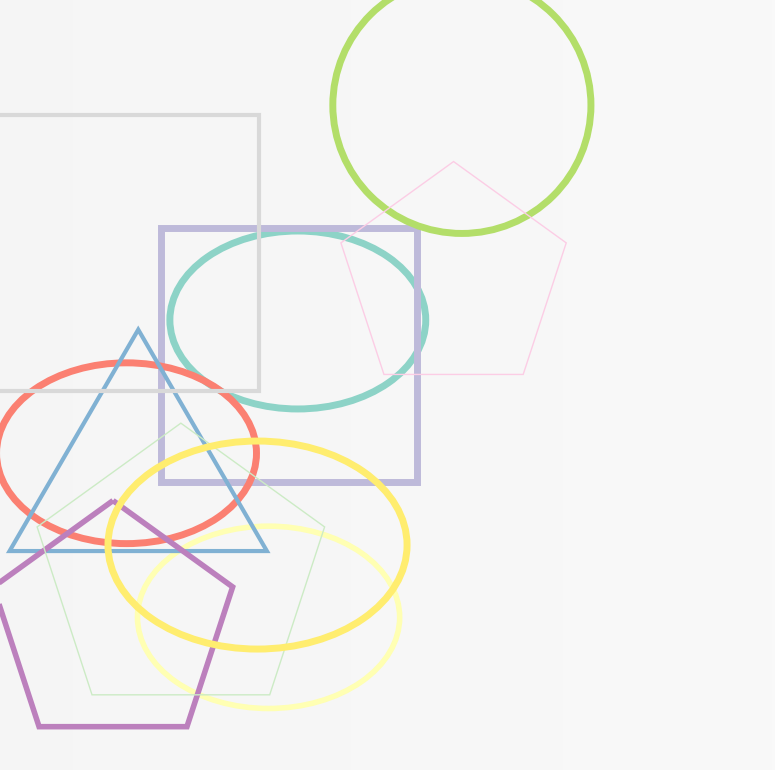[{"shape": "oval", "thickness": 2.5, "radius": 0.83, "center": [0.384, 0.584]}, {"shape": "oval", "thickness": 2, "radius": 0.85, "center": [0.347, 0.198]}, {"shape": "square", "thickness": 2.5, "radius": 0.82, "center": [0.373, 0.539]}, {"shape": "oval", "thickness": 2.5, "radius": 0.84, "center": [0.163, 0.411]}, {"shape": "triangle", "thickness": 1.5, "radius": 0.96, "center": [0.178, 0.38]}, {"shape": "circle", "thickness": 2.5, "radius": 0.83, "center": [0.596, 0.863]}, {"shape": "pentagon", "thickness": 0.5, "radius": 0.76, "center": [0.585, 0.637]}, {"shape": "square", "thickness": 1.5, "radius": 0.89, "center": [0.156, 0.671]}, {"shape": "pentagon", "thickness": 2, "radius": 0.81, "center": [0.146, 0.188]}, {"shape": "pentagon", "thickness": 0.5, "radius": 0.98, "center": [0.233, 0.255]}, {"shape": "oval", "thickness": 2.5, "radius": 0.96, "center": [0.332, 0.292]}]